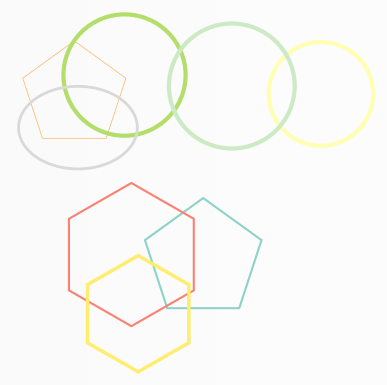[{"shape": "pentagon", "thickness": 1.5, "radius": 0.79, "center": [0.524, 0.327]}, {"shape": "circle", "thickness": 3, "radius": 0.67, "center": [0.828, 0.756]}, {"shape": "hexagon", "thickness": 1.5, "radius": 0.93, "center": [0.339, 0.339]}, {"shape": "pentagon", "thickness": 0.5, "radius": 0.7, "center": [0.192, 0.754]}, {"shape": "circle", "thickness": 3, "radius": 0.79, "center": [0.321, 0.805]}, {"shape": "oval", "thickness": 2, "radius": 0.77, "center": [0.201, 0.669]}, {"shape": "circle", "thickness": 3, "radius": 0.81, "center": [0.598, 0.777]}, {"shape": "hexagon", "thickness": 2.5, "radius": 0.75, "center": [0.357, 0.185]}]